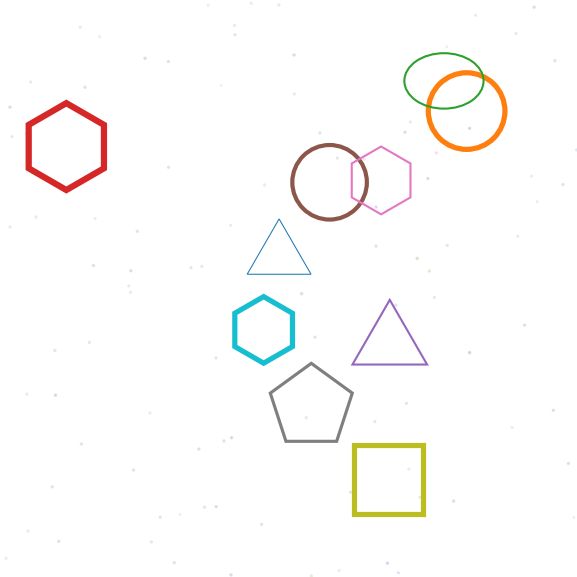[{"shape": "triangle", "thickness": 0.5, "radius": 0.32, "center": [0.483, 0.556]}, {"shape": "circle", "thickness": 2.5, "radius": 0.33, "center": [0.808, 0.807]}, {"shape": "oval", "thickness": 1, "radius": 0.34, "center": [0.769, 0.859]}, {"shape": "hexagon", "thickness": 3, "radius": 0.38, "center": [0.115, 0.745]}, {"shape": "triangle", "thickness": 1, "radius": 0.37, "center": [0.675, 0.405]}, {"shape": "circle", "thickness": 2, "radius": 0.32, "center": [0.571, 0.683]}, {"shape": "hexagon", "thickness": 1, "radius": 0.29, "center": [0.66, 0.687]}, {"shape": "pentagon", "thickness": 1.5, "radius": 0.37, "center": [0.539, 0.295]}, {"shape": "square", "thickness": 2.5, "radius": 0.3, "center": [0.673, 0.169]}, {"shape": "hexagon", "thickness": 2.5, "radius": 0.29, "center": [0.457, 0.428]}]